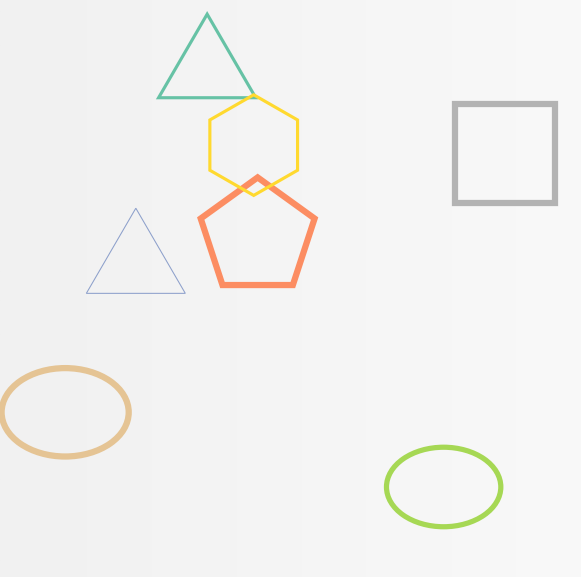[{"shape": "triangle", "thickness": 1.5, "radius": 0.48, "center": [0.356, 0.878]}, {"shape": "pentagon", "thickness": 3, "radius": 0.51, "center": [0.443, 0.589]}, {"shape": "triangle", "thickness": 0.5, "radius": 0.49, "center": [0.234, 0.54]}, {"shape": "oval", "thickness": 2.5, "radius": 0.49, "center": [0.763, 0.156]}, {"shape": "hexagon", "thickness": 1.5, "radius": 0.44, "center": [0.436, 0.748]}, {"shape": "oval", "thickness": 3, "radius": 0.55, "center": [0.112, 0.285]}, {"shape": "square", "thickness": 3, "radius": 0.43, "center": [0.868, 0.733]}]